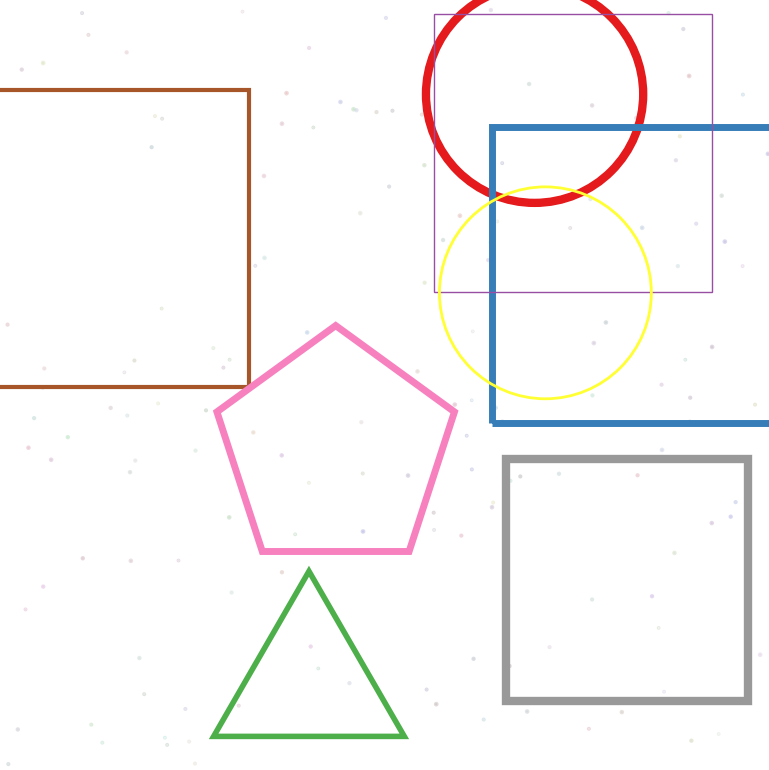[{"shape": "circle", "thickness": 3, "radius": 0.71, "center": [0.694, 0.878]}, {"shape": "square", "thickness": 2.5, "radius": 0.96, "center": [0.832, 0.643]}, {"shape": "triangle", "thickness": 2, "radius": 0.71, "center": [0.401, 0.115]}, {"shape": "square", "thickness": 0.5, "radius": 0.9, "center": [0.744, 0.802]}, {"shape": "circle", "thickness": 1, "radius": 0.69, "center": [0.708, 0.62]}, {"shape": "square", "thickness": 1.5, "radius": 0.97, "center": [0.131, 0.691]}, {"shape": "pentagon", "thickness": 2.5, "radius": 0.81, "center": [0.436, 0.415]}, {"shape": "square", "thickness": 3, "radius": 0.78, "center": [0.814, 0.247]}]